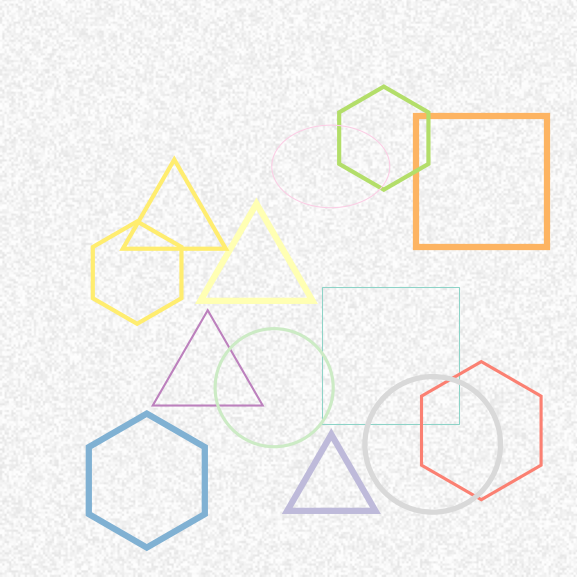[{"shape": "square", "thickness": 0.5, "radius": 0.59, "center": [0.676, 0.384]}, {"shape": "triangle", "thickness": 3, "radius": 0.56, "center": [0.444, 0.534]}, {"shape": "triangle", "thickness": 3, "radius": 0.44, "center": [0.574, 0.159]}, {"shape": "hexagon", "thickness": 1.5, "radius": 0.6, "center": [0.833, 0.253]}, {"shape": "hexagon", "thickness": 3, "radius": 0.58, "center": [0.254, 0.167]}, {"shape": "square", "thickness": 3, "radius": 0.57, "center": [0.834, 0.684]}, {"shape": "hexagon", "thickness": 2, "radius": 0.45, "center": [0.665, 0.76]}, {"shape": "oval", "thickness": 0.5, "radius": 0.51, "center": [0.573, 0.711]}, {"shape": "circle", "thickness": 2.5, "radius": 0.59, "center": [0.749, 0.23]}, {"shape": "triangle", "thickness": 1, "radius": 0.55, "center": [0.36, 0.352]}, {"shape": "circle", "thickness": 1.5, "radius": 0.51, "center": [0.475, 0.328]}, {"shape": "triangle", "thickness": 2, "radius": 0.51, "center": [0.302, 0.62]}, {"shape": "hexagon", "thickness": 2, "radius": 0.44, "center": [0.237, 0.527]}]